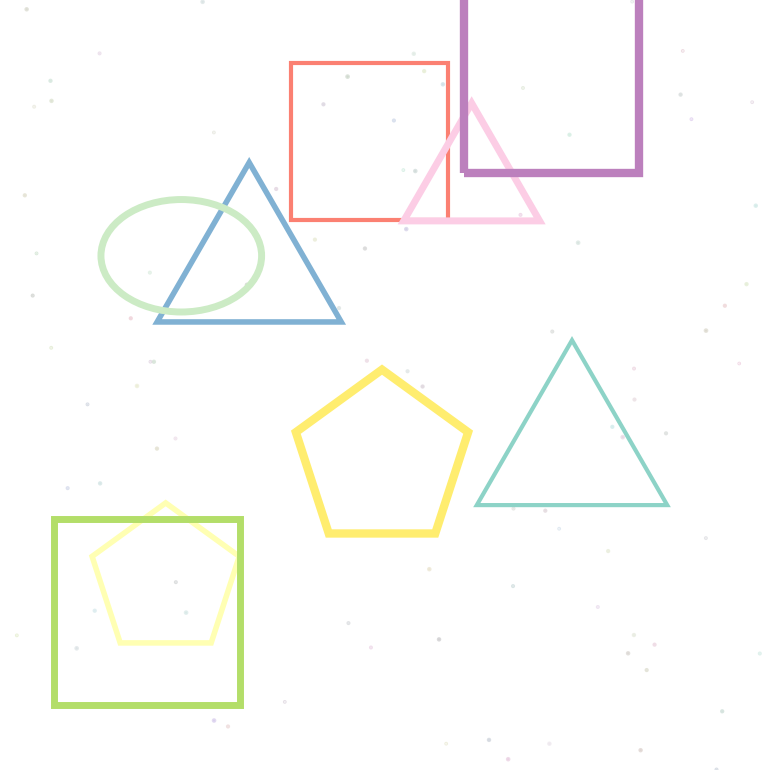[{"shape": "triangle", "thickness": 1.5, "radius": 0.71, "center": [0.743, 0.415]}, {"shape": "pentagon", "thickness": 2, "radius": 0.5, "center": [0.215, 0.246]}, {"shape": "square", "thickness": 1.5, "radius": 0.51, "center": [0.48, 0.816]}, {"shape": "triangle", "thickness": 2, "radius": 0.69, "center": [0.324, 0.651]}, {"shape": "square", "thickness": 2.5, "radius": 0.6, "center": [0.191, 0.205]}, {"shape": "triangle", "thickness": 2.5, "radius": 0.51, "center": [0.613, 0.764]}, {"shape": "square", "thickness": 3, "radius": 0.57, "center": [0.717, 0.889]}, {"shape": "oval", "thickness": 2.5, "radius": 0.52, "center": [0.235, 0.668]}, {"shape": "pentagon", "thickness": 3, "radius": 0.59, "center": [0.496, 0.402]}]